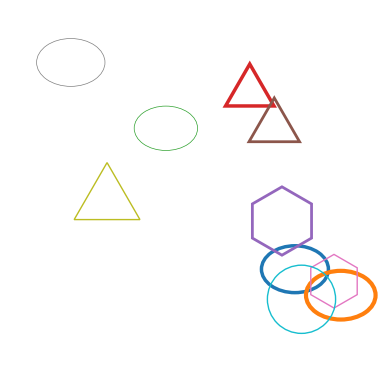[{"shape": "oval", "thickness": 2.5, "radius": 0.43, "center": [0.766, 0.301]}, {"shape": "oval", "thickness": 3, "radius": 0.45, "center": [0.885, 0.233]}, {"shape": "oval", "thickness": 0.5, "radius": 0.41, "center": [0.431, 0.667]}, {"shape": "triangle", "thickness": 2.5, "radius": 0.36, "center": [0.649, 0.761]}, {"shape": "hexagon", "thickness": 2, "radius": 0.44, "center": [0.732, 0.426]}, {"shape": "triangle", "thickness": 2, "radius": 0.38, "center": [0.712, 0.67]}, {"shape": "hexagon", "thickness": 1, "radius": 0.35, "center": [0.868, 0.27]}, {"shape": "oval", "thickness": 0.5, "radius": 0.44, "center": [0.184, 0.838]}, {"shape": "triangle", "thickness": 1, "radius": 0.49, "center": [0.278, 0.479]}, {"shape": "circle", "thickness": 1, "radius": 0.44, "center": [0.783, 0.223]}]